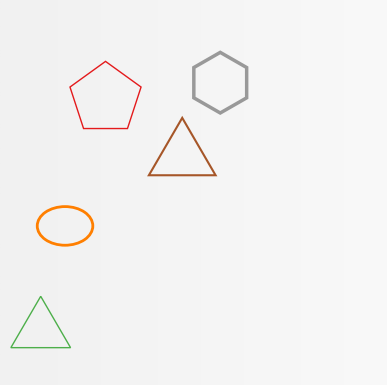[{"shape": "pentagon", "thickness": 1, "radius": 0.48, "center": [0.272, 0.744]}, {"shape": "triangle", "thickness": 1, "radius": 0.44, "center": [0.105, 0.141]}, {"shape": "oval", "thickness": 2, "radius": 0.36, "center": [0.168, 0.413]}, {"shape": "triangle", "thickness": 1.5, "radius": 0.5, "center": [0.47, 0.594]}, {"shape": "hexagon", "thickness": 2.5, "radius": 0.39, "center": [0.568, 0.785]}]